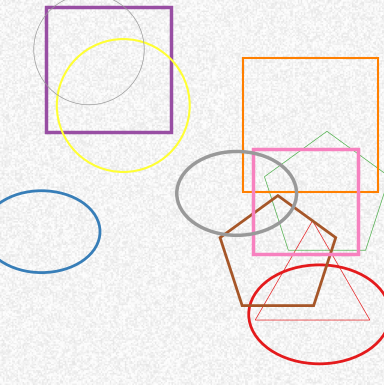[{"shape": "triangle", "thickness": 0.5, "radius": 0.86, "center": [0.812, 0.255]}, {"shape": "oval", "thickness": 2, "radius": 0.92, "center": [0.83, 0.183]}, {"shape": "oval", "thickness": 2, "radius": 0.76, "center": [0.108, 0.398]}, {"shape": "pentagon", "thickness": 0.5, "radius": 0.85, "center": [0.849, 0.488]}, {"shape": "square", "thickness": 2.5, "radius": 0.81, "center": [0.281, 0.819]}, {"shape": "square", "thickness": 1.5, "radius": 0.87, "center": [0.806, 0.676]}, {"shape": "circle", "thickness": 1.5, "radius": 0.86, "center": [0.32, 0.726]}, {"shape": "pentagon", "thickness": 2, "radius": 0.79, "center": [0.722, 0.334]}, {"shape": "square", "thickness": 2.5, "radius": 0.68, "center": [0.793, 0.477]}, {"shape": "oval", "thickness": 2.5, "radius": 0.78, "center": [0.615, 0.498]}, {"shape": "circle", "thickness": 0.5, "radius": 0.72, "center": [0.231, 0.871]}]